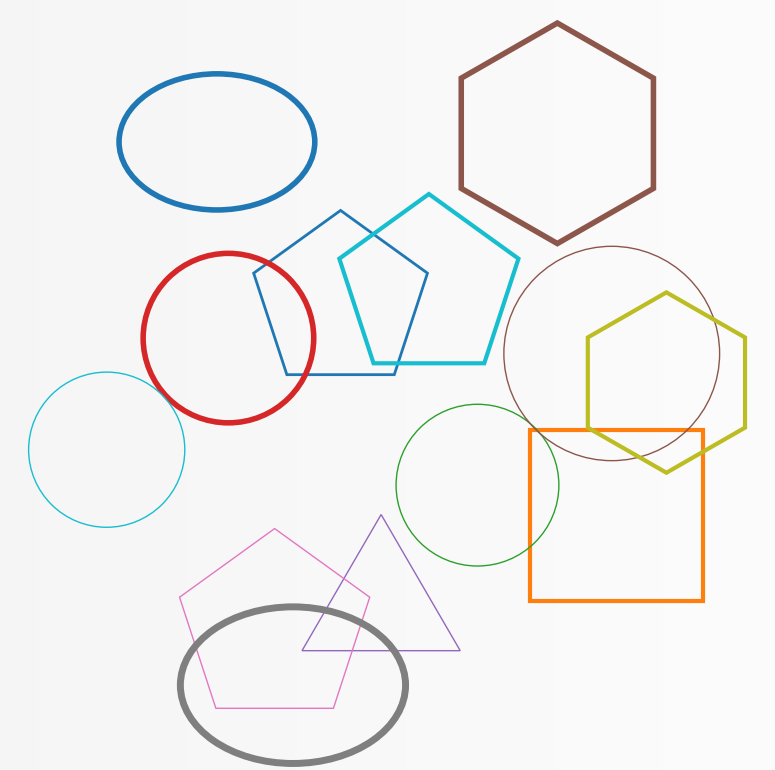[{"shape": "oval", "thickness": 2, "radius": 0.63, "center": [0.28, 0.816]}, {"shape": "pentagon", "thickness": 1, "radius": 0.59, "center": [0.439, 0.609]}, {"shape": "square", "thickness": 1.5, "radius": 0.56, "center": [0.795, 0.331]}, {"shape": "circle", "thickness": 0.5, "radius": 0.53, "center": [0.616, 0.37]}, {"shape": "circle", "thickness": 2, "radius": 0.55, "center": [0.295, 0.561]}, {"shape": "triangle", "thickness": 0.5, "radius": 0.59, "center": [0.492, 0.214]}, {"shape": "hexagon", "thickness": 2, "radius": 0.72, "center": [0.719, 0.827]}, {"shape": "circle", "thickness": 0.5, "radius": 0.7, "center": [0.789, 0.541]}, {"shape": "pentagon", "thickness": 0.5, "radius": 0.65, "center": [0.354, 0.185]}, {"shape": "oval", "thickness": 2.5, "radius": 0.73, "center": [0.378, 0.11]}, {"shape": "hexagon", "thickness": 1.5, "radius": 0.59, "center": [0.86, 0.503]}, {"shape": "pentagon", "thickness": 1.5, "radius": 0.61, "center": [0.553, 0.627]}, {"shape": "circle", "thickness": 0.5, "radius": 0.5, "center": [0.138, 0.416]}]